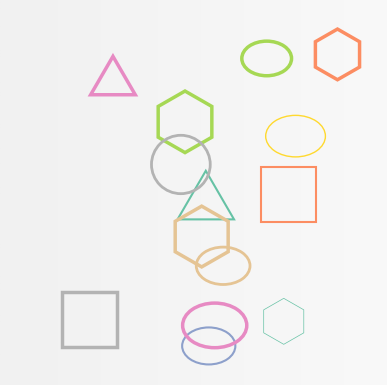[{"shape": "hexagon", "thickness": 0.5, "radius": 0.3, "center": [0.732, 0.165]}, {"shape": "triangle", "thickness": 1.5, "radius": 0.42, "center": [0.531, 0.472]}, {"shape": "hexagon", "thickness": 2.5, "radius": 0.33, "center": [0.871, 0.859]}, {"shape": "square", "thickness": 1.5, "radius": 0.35, "center": [0.745, 0.495]}, {"shape": "oval", "thickness": 1.5, "radius": 0.34, "center": [0.539, 0.101]}, {"shape": "oval", "thickness": 2.5, "radius": 0.41, "center": [0.554, 0.155]}, {"shape": "triangle", "thickness": 2.5, "radius": 0.33, "center": [0.292, 0.787]}, {"shape": "hexagon", "thickness": 2.5, "radius": 0.4, "center": [0.477, 0.684]}, {"shape": "oval", "thickness": 2.5, "radius": 0.32, "center": [0.688, 0.848]}, {"shape": "oval", "thickness": 1, "radius": 0.39, "center": [0.763, 0.646]}, {"shape": "hexagon", "thickness": 2.5, "radius": 0.39, "center": [0.52, 0.386]}, {"shape": "oval", "thickness": 2, "radius": 0.35, "center": [0.576, 0.31]}, {"shape": "square", "thickness": 2.5, "radius": 0.35, "center": [0.231, 0.17]}, {"shape": "circle", "thickness": 2, "radius": 0.38, "center": [0.467, 0.573]}]